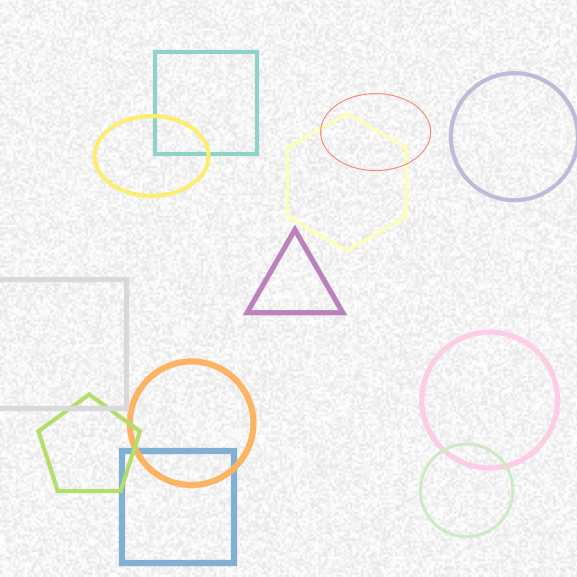[{"shape": "square", "thickness": 2, "radius": 0.44, "center": [0.357, 0.821]}, {"shape": "hexagon", "thickness": 1.5, "radius": 0.59, "center": [0.6, 0.684]}, {"shape": "circle", "thickness": 2, "radius": 0.55, "center": [0.891, 0.762]}, {"shape": "oval", "thickness": 0.5, "radius": 0.48, "center": [0.65, 0.77]}, {"shape": "square", "thickness": 3, "radius": 0.48, "center": [0.309, 0.121]}, {"shape": "circle", "thickness": 3, "radius": 0.54, "center": [0.332, 0.266]}, {"shape": "pentagon", "thickness": 2, "radius": 0.46, "center": [0.154, 0.224]}, {"shape": "circle", "thickness": 2.5, "radius": 0.59, "center": [0.848, 0.306]}, {"shape": "square", "thickness": 2.5, "radius": 0.56, "center": [0.106, 0.404]}, {"shape": "triangle", "thickness": 2.5, "radius": 0.48, "center": [0.511, 0.506]}, {"shape": "circle", "thickness": 1.5, "radius": 0.4, "center": [0.808, 0.15]}, {"shape": "oval", "thickness": 2, "radius": 0.49, "center": [0.262, 0.729]}]